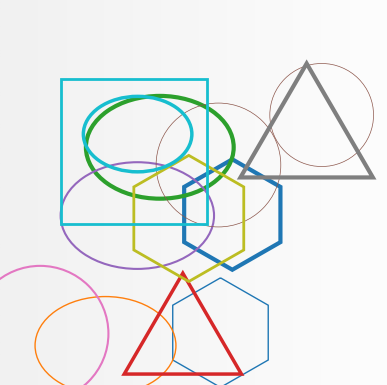[{"shape": "hexagon", "thickness": 1, "radius": 0.71, "center": [0.569, 0.136]}, {"shape": "hexagon", "thickness": 3, "radius": 0.72, "center": [0.599, 0.443]}, {"shape": "oval", "thickness": 1, "radius": 0.91, "center": [0.272, 0.102]}, {"shape": "oval", "thickness": 3, "radius": 0.95, "center": [0.412, 0.617]}, {"shape": "triangle", "thickness": 2.5, "radius": 0.87, "center": [0.472, 0.116]}, {"shape": "oval", "thickness": 1.5, "radius": 0.99, "center": [0.354, 0.44]}, {"shape": "circle", "thickness": 0.5, "radius": 0.8, "center": [0.564, 0.571]}, {"shape": "circle", "thickness": 0.5, "radius": 0.67, "center": [0.83, 0.701]}, {"shape": "circle", "thickness": 1.5, "radius": 0.88, "center": [0.104, 0.133]}, {"shape": "triangle", "thickness": 3, "radius": 0.99, "center": [0.791, 0.638]}, {"shape": "hexagon", "thickness": 2, "radius": 0.82, "center": [0.487, 0.433]}, {"shape": "oval", "thickness": 2.5, "radius": 0.7, "center": [0.355, 0.652]}, {"shape": "square", "thickness": 2, "radius": 0.94, "center": [0.346, 0.606]}]